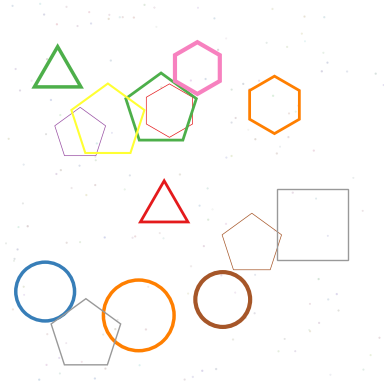[{"shape": "triangle", "thickness": 2, "radius": 0.36, "center": [0.426, 0.459]}, {"shape": "hexagon", "thickness": 0.5, "radius": 0.35, "center": [0.44, 0.713]}, {"shape": "circle", "thickness": 2.5, "radius": 0.38, "center": [0.117, 0.243]}, {"shape": "pentagon", "thickness": 2, "radius": 0.48, "center": [0.418, 0.714]}, {"shape": "triangle", "thickness": 2.5, "radius": 0.35, "center": [0.15, 0.809]}, {"shape": "pentagon", "thickness": 0.5, "radius": 0.35, "center": [0.208, 0.652]}, {"shape": "circle", "thickness": 2.5, "radius": 0.46, "center": [0.36, 0.181]}, {"shape": "hexagon", "thickness": 2, "radius": 0.37, "center": [0.713, 0.728]}, {"shape": "pentagon", "thickness": 1.5, "radius": 0.5, "center": [0.28, 0.683]}, {"shape": "pentagon", "thickness": 0.5, "radius": 0.41, "center": [0.654, 0.365]}, {"shape": "circle", "thickness": 3, "radius": 0.36, "center": [0.579, 0.222]}, {"shape": "hexagon", "thickness": 3, "radius": 0.34, "center": [0.513, 0.823]}, {"shape": "square", "thickness": 1, "radius": 0.46, "center": [0.811, 0.418]}, {"shape": "pentagon", "thickness": 1, "radius": 0.47, "center": [0.223, 0.129]}]